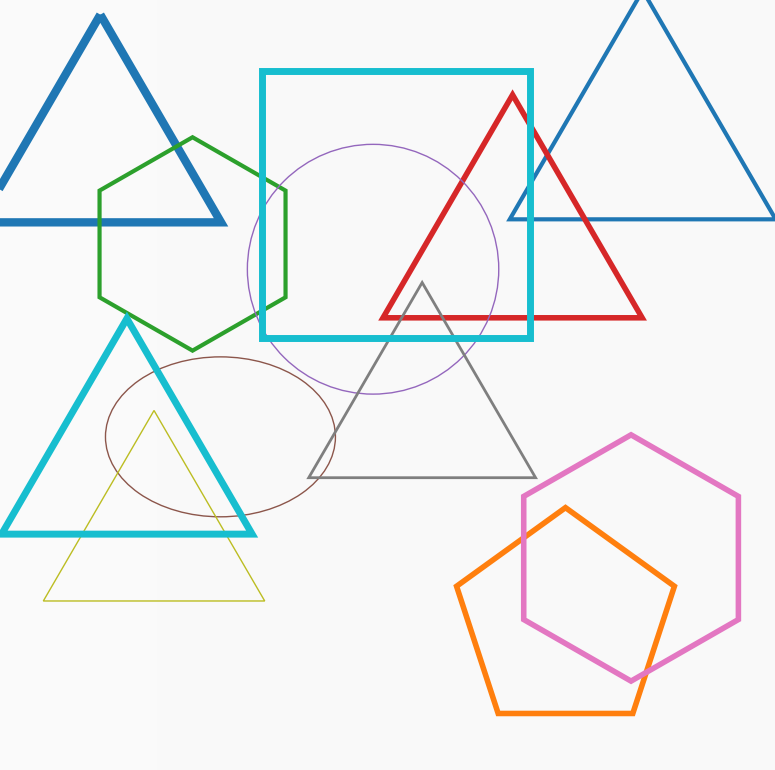[{"shape": "triangle", "thickness": 1.5, "radius": 0.99, "center": [0.829, 0.814]}, {"shape": "triangle", "thickness": 3, "radius": 0.9, "center": [0.129, 0.801]}, {"shape": "pentagon", "thickness": 2, "radius": 0.74, "center": [0.73, 0.193]}, {"shape": "hexagon", "thickness": 1.5, "radius": 0.69, "center": [0.248, 0.683]}, {"shape": "triangle", "thickness": 2, "radius": 0.97, "center": [0.661, 0.684]}, {"shape": "circle", "thickness": 0.5, "radius": 0.81, "center": [0.481, 0.65]}, {"shape": "oval", "thickness": 0.5, "radius": 0.74, "center": [0.284, 0.433]}, {"shape": "hexagon", "thickness": 2, "radius": 0.8, "center": [0.814, 0.275]}, {"shape": "triangle", "thickness": 1, "radius": 0.84, "center": [0.545, 0.464]}, {"shape": "triangle", "thickness": 0.5, "radius": 0.82, "center": [0.199, 0.302]}, {"shape": "triangle", "thickness": 2.5, "radius": 0.93, "center": [0.164, 0.4]}, {"shape": "square", "thickness": 2.5, "radius": 0.87, "center": [0.511, 0.734]}]